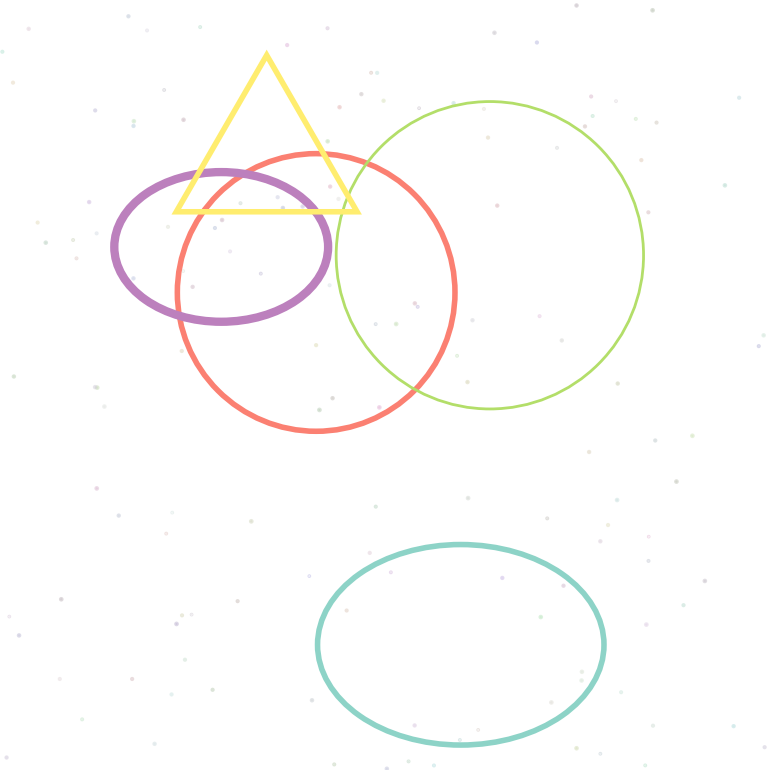[{"shape": "oval", "thickness": 2, "radius": 0.93, "center": [0.598, 0.163]}, {"shape": "circle", "thickness": 2, "radius": 0.9, "center": [0.411, 0.62]}, {"shape": "circle", "thickness": 1, "radius": 1.0, "center": [0.636, 0.669]}, {"shape": "oval", "thickness": 3, "radius": 0.69, "center": [0.287, 0.679]}, {"shape": "triangle", "thickness": 2, "radius": 0.68, "center": [0.346, 0.793]}]